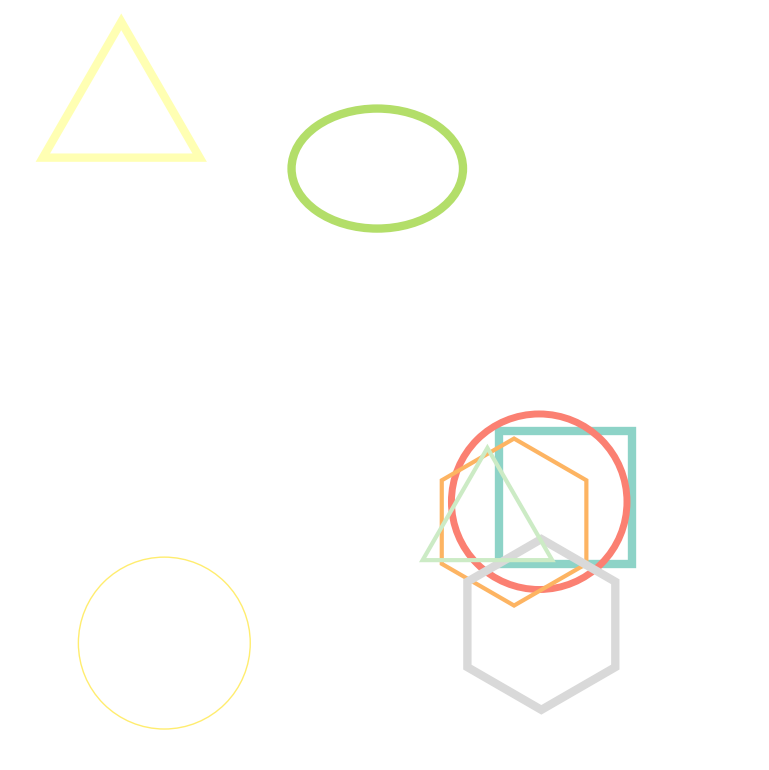[{"shape": "square", "thickness": 3, "radius": 0.43, "center": [0.735, 0.353]}, {"shape": "triangle", "thickness": 3, "radius": 0.59, "center": [0.157, 0.854]}, {"shape": "circle", "thickness": 2.5, "radius": 0.57, "center": [0.7, 0.348]}, {"shape": "hexagon", "thickness": 1.5, "radius": 0.54, "center": [0.668, 0.322]}, {"shape": "oval", "thickness": 3, "radius": 0.56, "center": [0.49, 0.781]}, {"shape": "hexagon", "thickness": 3, "radius": 0.55, "center": [0.703, 0.189]}, {"shape": "triangle", "thickness": 1.5, "radius": 0.49, "center": [0.633, 0.321]}, {"shape": "circle", "thickness": 0.5, "radius": 0.56, "center": [0.213, 0.165]}]